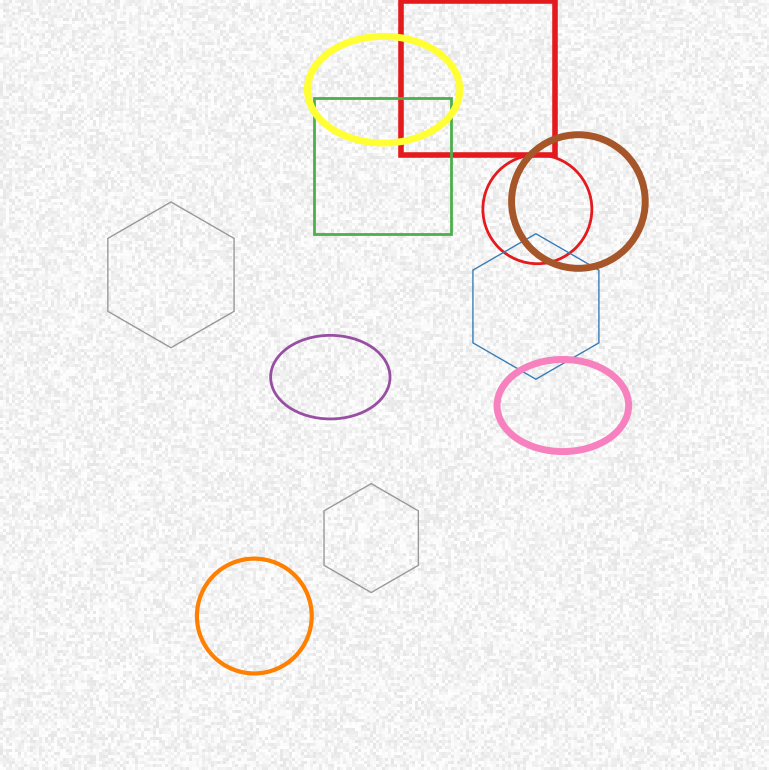[{"shape": "square", "thickness": 2, "radius": 0.5, "center": [0.621, 0.899]}, {"shape": "circle", "thickness": 1, "radius": 0.35, "center": [0.698, 0.728]}, {"shape": "hexagon", "thickness": 0.5, "radius": 0.47, "center": [0.696, 0.602]}, {"shape": "square", "thickness": 1, "radius": 0.44, "center": [0.496, 0.784]}, {"shape": "oval", "thickness": 1, "radius": 0.39, "center": [0.429, 0.51]}, {"shape": "circle", "thickness": 1.5, "radius": 0.37, "center": [0.33, 0.2]}, {"shape": "oval", "thickness": 2.5, "radius": 0.49, "center": [0.498, 0.884]}, {"shape": "circle", "thickness": 2.5, "radius": 0.43, "center": [0.751, 0.738]}, {"shape": "oval", "thickness": 2.5, "radius": 0.43, "center": [0.731, 0.473]}, {"shape": "hexagon", "thickness": 0.5, "radius": 0.47, "center": [0.222, 0.643]}, {"shape": "hexagon", "thickness": 0.5, "radius": 0.35, "center": [0.482, 0.301]}]